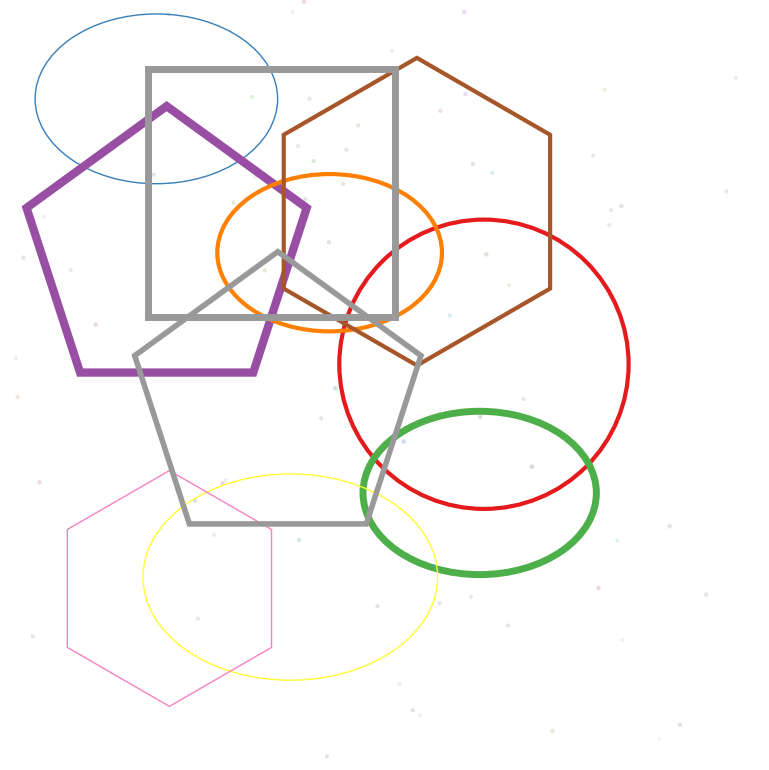[{"shape": "circle", "thickness": 1.5, "radius": 0.94, "center": [0.629, 0.527]}, {"shape": "oval", "thickness": 0.5, "radius": 0.79, "center": [0.203, 0.872]}, {"shape": "oval", "thickness": 2.5, "radius": 0.76, "center": [0.623, 0.36]}, {"shape": "pentagon", "thickness": 3, "radius": 0.96, "center": [0.216, 0.671]}, {"shape": "oval", "thickness": 1.5, "radius": 0.73, "center": [0.428, 0.672]}, {"shape": "oval", "thickness": 0.5, "radius": 0.96, "center": [0.377, 0.251]}, {"shape": "hexagon", "thickness": 1.5, "radius": 1.0, "center": [0.541, 0.725]}, {"shape": "hexagon", "thickness": 0.5, "radius": 0.77, "center": [0.22, 0.236]}, {"shape": "pentagon", "thickness": 2, "radius": 0.98, "center": [0.361, 0.478]}, {"shape": "square", "thickness": 2.5, "radius": 0.8, "center": [0.352, 0.749]}]